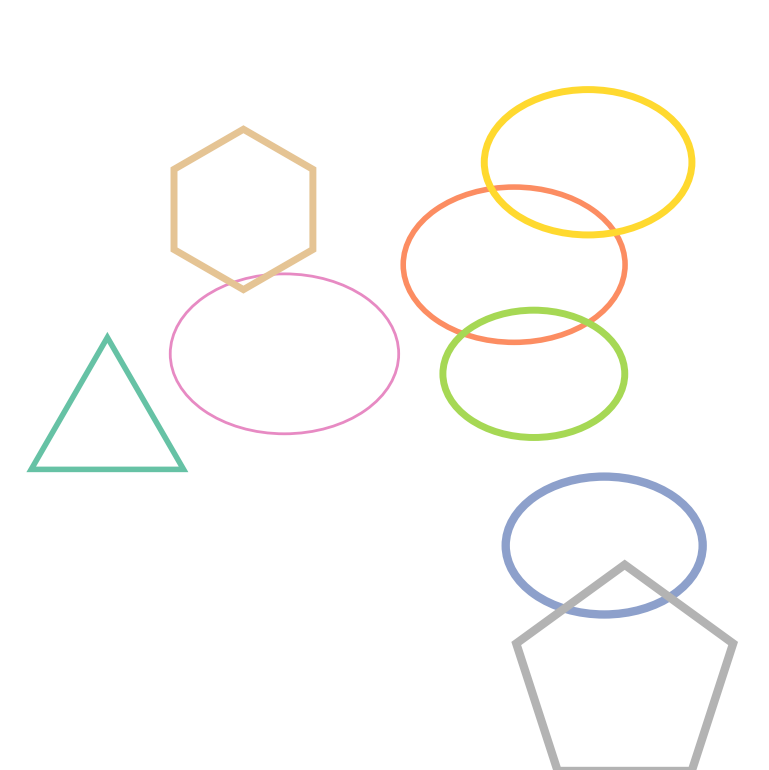[{"shape": "triangle", "thickness": 2, "radius": 0.57, "center": [0.139, 0.448]}, {"shape": "oval", "thickness": 2, "radius": 0.72, "center": [0.668, 0.656]}, {"shape": "oval", "thickness": 3, "radius": 0.64, "center": [0.785, 0.292]}, {"shape": "oval", "thickness": 1, "radius": 0.74, "center": [0.369, 0.54]}, {"shape": "oval", "thickness": 2.5, "radius": 0.59, "center": [0.693, 0.515]}, {"shape": "oval", "thickness": 2.5, "radius": 0.67, "center": [0.764, 0.789]}, {"shape": "hexagon", "thickness": 2.5, "radius": 0.52, "center": [0.316, 0.728]}, {"shape": "pentagon", "thickness": 3, "radius": 0.74, "center": [0.811, 0.119]}]